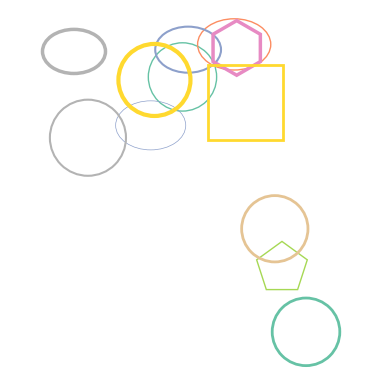[{"shape": "circle", "thickness": 2, "radius": 0.44, "center": [0.795, 0.138]}, {"shape": "circle", "thickness": 1, "radius": 0.44, "center": [0.474, 0.8]}, {"shape": "oval", "thickness": 1, "radius": 0.48, "center": [0.608, 0.885]}, {"shape": "oval", "thickness": 1.5, "radius": 0.43, "center": [0.489, 0.871]}, {"shape": "oval", "thickness": 0.5, "radius": 0.46, "center": [0.391, 0.674]}, {"shape": "hexagon", "thickness": 2.5, "radius": 0.35, "center": [0.615, 0.876]}, {"shape": "pentagon", "thickness": 1, "radius": 0.35, "center": [0.732, 0.304]}, {"shape": "circle", "thickness": 3, "radius": 0.47, "center": [0.401, 0.792]}, {"shape": "square", "thickness": 2, "radius": 0.49, "center": [0.639, 0.734]}, {"shape": "circle", "thickness": 2, "radius": 0.43, "center": [0.714, 0.406]}, {"shape": "circle", "thickness": 1.5, "radius": 0.49, "center": [0.228, 0.642]}, {"shape": "oval", "thickness": 2.5, "radius": 0.41, "center": [0.192, 0.866]}]